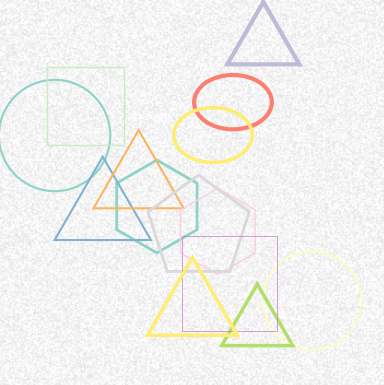[{"shape": "circle", "thickness": 1.5, "radius": 0.72, "center": [0.142, 0.648]}, {"shape": "hexagon", "thickness": 2, "radius": 0.6, "center": [0.407, 0.464]}, {"shape": "circle", "thickness": 1, "radius": 0.64, "center": [0.81, 0.219]}, {"shape": "triangle", "thickness": 3, "radius": 0.54, "center": [0.684, 0.887]}, {"shape": "oval", "thickness": 3, "radius": 0.5, "center": [0.605, 0.735]}, {"shape": "triangle", "thickness": 1.5, "radius": 0.72, "center": [0.267, 0.449]}, {"shape": "triangle", "thickness": 1.5, "radius": 0.68, "center": [0.36, 0.527]}, {"shape": "triangle", "thickness": 2.5, "radius": 0.53, "center": [0.668, 0.156]}, {"shape": "hexagon", "thickness": 1, "radius": 0.56, "center": [0.566, 0.399]}, {"shape": "pentagon", "thickness": 2, "radius": 0.69, "center": [0.516, 0.407]}, {"shape": "square", "thickness": 0.5, "radius": 0.62, "center": [0.596, 0.263]}, {"shape": "square", "thickness": 1, "radius": 0.5, "center": [0.223, 0.725]}, {"shape": "triangle", "thickness": 2.5, "radius": 0.67, "center": [0.5, 0.197]}, {"shape": "oval", "thickness": 2.5, "radius": 0.51, "center": [0.553, 0.649]}]